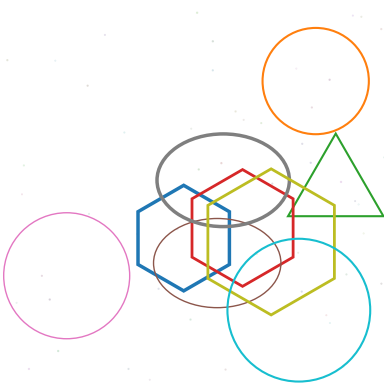[{"shape": "hexagon", "thickness": 2.5, "radius": 0.69, "center": [0.477, 0.382]}, {"shape": "circle", "thickness": 1.5, "radius": 0.69, "center": [0.82, 0.789]}, {"shape": "triangle", "thickness": 1.5, "radius": 0.72, "center": [0.872, 0.51]}, {"shape": "hexagon", "thickness": 2, "radius": 0.76, "center": [0.63, 0.408]}, {"shape": "oval", "thickness": 1, "radius": 0.83, "center": [0.564, 0.317]}, {"shape": "circle", "thickness": 1, "radius": 0.82, "center": [0.173, 0.284]}, {"shape": "oval", "thickness": 2.5, "radius": 0.86, "center": [0.58, 0.532]}, {"shape": "hexagon", "thickness": 2, "radius": 0.95, "center": [0.704, 0.372]}, {"shape": "circle", "thickness": 1.5, "radius": 0.93, "center": [0.776, 0.194]}]